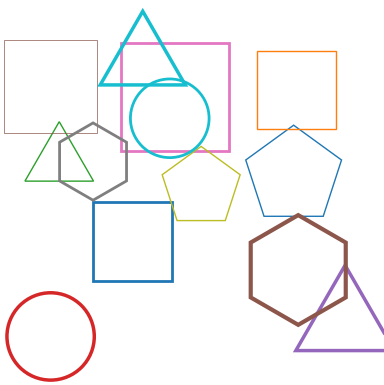[{"shape": "pentagon", "thickness": 1, "radius": 0.65, "center": [0.763, 0.544]}, {"shape": "square", "thickness": 2, "radius": 0.51, "center": [0.345, 0.372]}, {"shape": "square", "thickness": 1, "radius": 0.51, "center": [0.771, 0.766]}, {"shape": "triangle", "thickness": 1, "radius": 0.51, "center": [0.154, 0.581]}, {"shape": "circle", "thickness": 2.5, "radius": 0.57, "center": [0.131, 0.126]}, {"shape": "triangle", "thickness": 2.5, "radius": 0.74, "center": [0.896, 0.163]}, {"shape": "square", "thickness": 0.5, "radius": 0.61, "center": [0.131, 0.776]}, {"shape": "hexagon", "thickness": 3, "radius": 0.71, "center": [0.775, 0.299]}, {"shape": "square", "thickness": 2, "radius": 0.7, "center": [0.455, 0.748]}, {"shape": "hexagon", "thickness": 2, "radius": 0.5, "center": [0.242, 0.58]}, {"shape": "pentagon", "thickness": 1, "radius": 0.53, "center": [0.522, 0.513]}, {"shape": "circle", "thickness": 2, "radius": 0.51, "center": [0.441, 0.693]}, {"shape": "triangle", "thickness": 2.5, "radius": 0.64, "center": [0.371, 0.843]}]